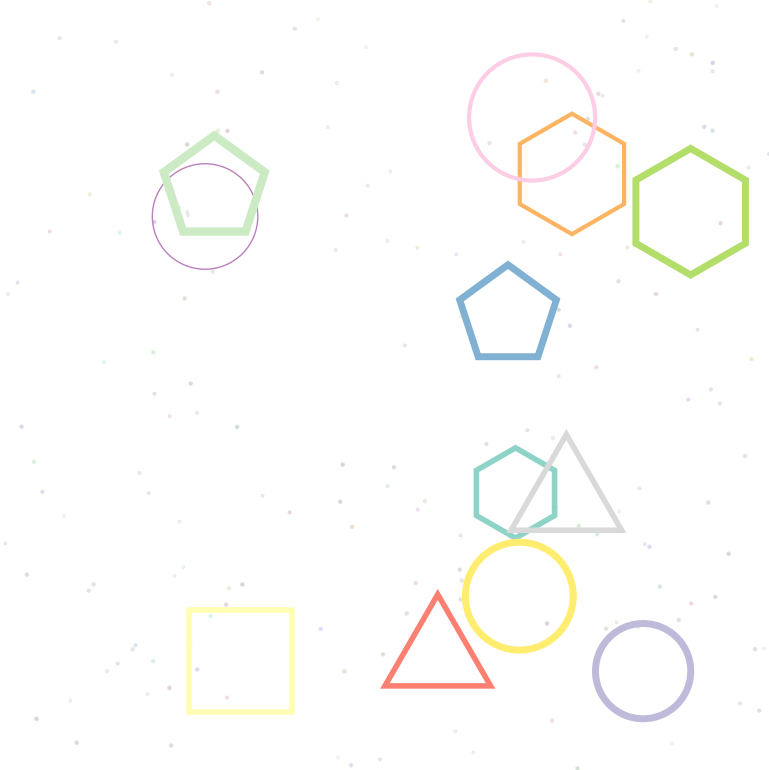[{"shape": "hexagon", "thickness": 2, "radius": 0.29, "center": [0.669, 0.36]}, {"shape": "square", "thickness": 2, "radius": 0.33, "center": [0.313, 0.142]}, {"shape": "circle", "thickness": 2.5, "radius": 0.31, "center": [0.835, 0.128]}, {"shape": "triangle", "thickness": 2, "radius": 0.4, "center": [0.569, 0.149]}, {"shape": "pentagon", "thickness": 2.5, "radius": 0.33, "center": [0.66, 0.59]}, {"shape": "hexagon", "thickness": 1.5, "radius": 0.39, "center": [0.743, 0.774]}, {"shape": "hexagon", "thickness": 2.5, "radius": 0.41, "center": [0.897, 0.725]}, {"shape": "circle", "thickness": 1.5, "radius": 0.41, "center": [0.691, 0.847]}, {"shape": "triangle", "thickness": 2, "radius": 0.41, "center": [0.736, 0.353]}, {"shape": "circle", "thickness": 0.5, "radius": 0.34, "center": [0.266, 0.719]}, {"shape": "pentagon", "thickness": 3, "radius": 0.34, "center": [0.278, 0.755]}, {"shape": "circle", "thickness": 2.5, "radius": 0.35, "center": [0.674, 0.226]}]